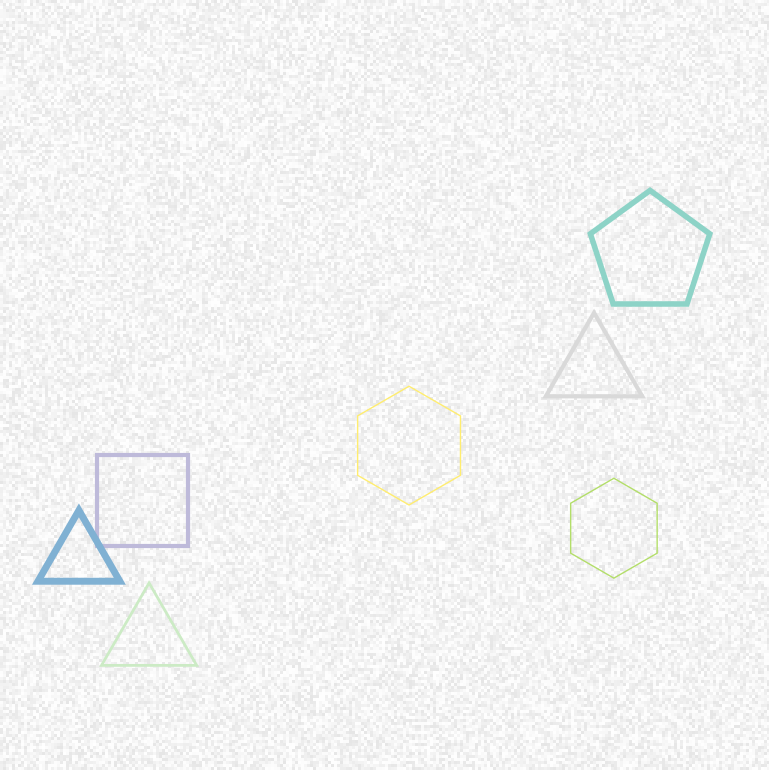[{"shape": "pentagon", "thickness": 2, "radius": 0.41, "center": [0.844, 0.671]}, {"shape": "square", "thickness": 1.5, "radius": 0.29, "center": [0.185, 0.35]}, {"shape": "triangle", "thickness": 2.5, "radius": 0.31, "center": [0.102, 0.276]}, {"shape": "hexagon", "thickness": 0.5, "radius": 0.32, "center": [0.797, 0.314]}, {"shape": "triangle", "thickness": 1.5, "radius": 0.36, "center": [0.772, 0.521]}, {"shape": "triangle", "thickness": 1, "radius": 0.36, "center": [0.194, 0.172]}, {"shape": "hexagon", "thickness": 0.5, "radius": 0.39, "center": [0.531, 0.421]}]